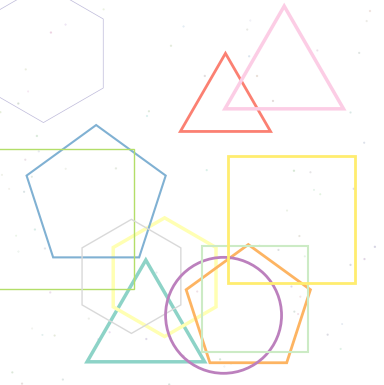[{"shape": "triangle", "thickness": 2.5, "radius": 0.88, "center": [0.379, 0.148]}, {"shape": "hexagon", "thickness": 2.5, "radius": 0.77, "center": [0.428, 0.28]}, {"shape": "hexagon", "thickness": 0.5, "radius": 0.9, "center": [0.113, 0.861]}, {"shape": "triangle", "thickness": 2, "radius": 0.68, "center": [0.586, 0.726]}, {"shape": "pentagon", "thickness": 1.5, "radius": 0.95, "center": [0.25, 0.485]}, {"shape": "pentagon", "thickness": 2, "radius": 0.85, "center": [0.645, 0.195]}, {"shape": "square", "thickness": 1, "radius": 0.91, "center": [0.166, 0.43]}, {"shape": "triangle", "thickness": 2.5, "radius": 0.89, "center": [0.738, 0.806]}, {"shape": "hexagon", "thickness": 1, "radius": 0.74, "center": [0.341, 0.282]}, {"shape": "circle", "thickness": 2, "radius": 0.75, "center": [0.581, 0.181]}, {"shape": "square", "thickness": 1.5, "radius": 0.69, "center": [0.662, 0.224]}, {"shape": "square", "thickness": 2, "radius": 0.82, "center": [0.758, 0.429]}]